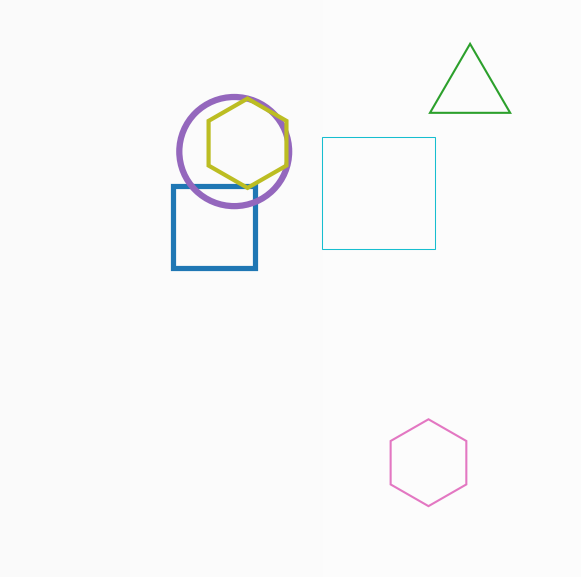[{"shape": "square", "thickness": 2.5, "radius": 0.35, "center": [0.369, 0.606]}, {"shape": "triangle", "thickness": 1, "radius": 0.4, "center": [0.809, 0.844]}, {"shape": "circle", "thickness": 3, "radius": 0.47, "center": [0.403, 0.737]}, {"shape": "hexagon", "thickness": 1, "radius": 0.38, "center": [0.737, 0.198]}, {"shape": "hexagon", "thickness": 2, "radius": 0.39, "center": [0.426, 0.751]}, {"shape": "square", "thickness": 0.5, "radius": 0.48, "center": [0.651, 0.665]}]